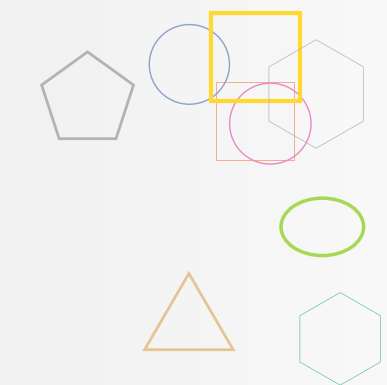[{"shape": "hexagon", "thickness": 0.5, "radius": 0.6, "center": [0.878, 0.12]}, {"shape": "square", "thickness": 0.5, "radius": 0.5, "center": [0.657, 0.686]}, {"shape": "circle", "thickness": 1, "radius": 0.52, "center": [0.489, 0.833]}, {"shape": "circle", "thickness": 1, "radius": 0.53, "center": [0.698, 0.679]}, {"shape": "oval", "thickness": 2.5, "radius": 0.53, "center": [0.832, 0.411]}, {"shape": "square", "thickness": 3, "radius": 0.58, "center": [0.659, 0.852]}, {"shape": "triangle", "thickness": 2, "radius": 0.66, "center": [0.487, 0.158]}, {"shape": "pentagon", "thickness": 2, "radius": 0.62, "center": [0.226, 0.741]}, {"shape": "hexagon", "thickness": 0.5, "radius": 0.7, "center": [0.816, 0.756]}]